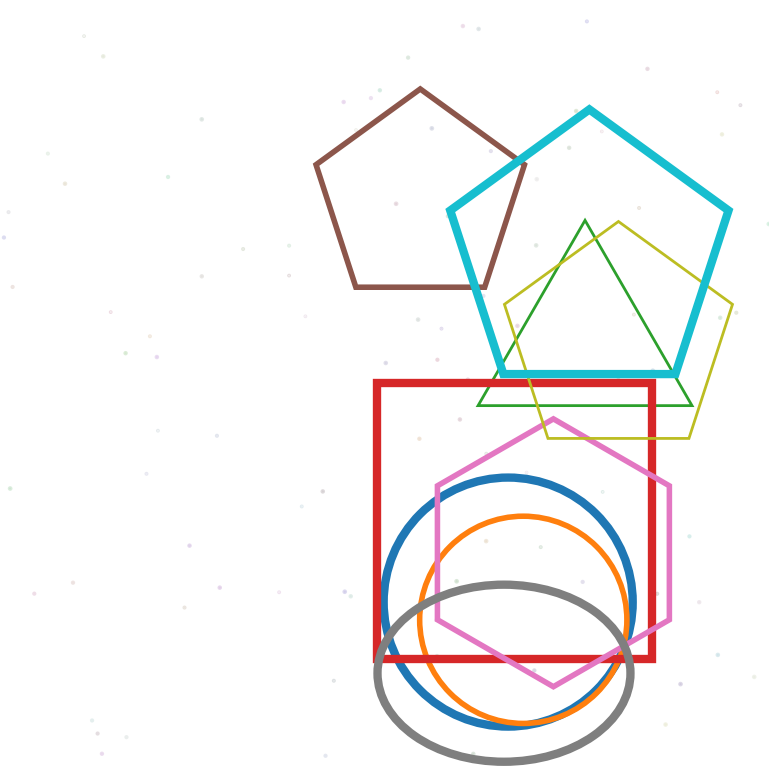[{"shape": "circle", "thickness": 3, "radius": 0.81, "center": [0.66, 0.218]}, {"shape": "circle", "thickness": 2, "radius": 0.67, "center": [0.68, 0.195]}, {"shape": "triangle", "thickness": 1, "radius": 0.8, "center": [0.76, 0.553]}, {"shape": "square", "thickness": 3, "radius": 0.89, "center": [0.668, 0.323]}, {"shape": "pentagon", "thickness": 2, "radius": 0.71, "center": [0.546, 0.742]}, {"shape": "hexagon", "thickness": 2, "radius": 0.87, "center": [0.719, 0.282]}, {"shape": "oval", "thickness": 3, "radius": 0.82, "center": [0.655, 0.126]}, {"shape": "pentagon", "thickness": 1, "radius": 0.78, "center": [0.803, 0.557]}, {"shape": "pentagon", "thickness": 3, "radius": 0.95, "center": [0.765, 0.668]}]